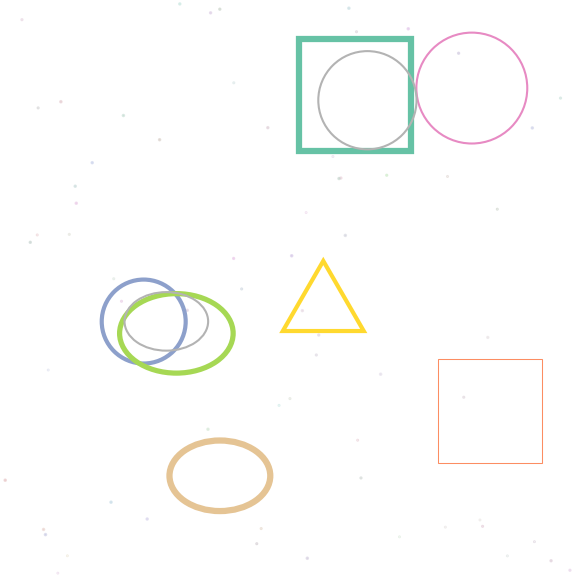[{"shape": "square", "thickness": 3, "radius": 0.49, "center": [0.615, 0.835]}, {"shape": "square", "thickness": 0.5, "radius": 0.45, "center": [0.849, 0.288]}, {"shape": "circle", "thickness": 2, "radius": 0.36, "center": [0.249, 0.442]}, {"shape": "circle", "thickness": 1, "radius": 0.48, "center": [0.817, 0.847]}, {"shape": "oval", "thickness": 2.5, "radius": 0.49, "center": [0.305, 0.422]}, {"shape": "triangle", "thickness": 2, "radius": 0.4, "center": [0.56, 0.466]}, {"shape": "oval", "thickness": 3, "radius": 0.44, "center": [0.381, 0.175]}, {"shape": "circle", "thickness": 1, "radius": 0.43, "center": [0.636, 0.826]}, {"shape": "oval", "thickness": 1, "radius": 0.36, "center": [0.288, 0.443]}]